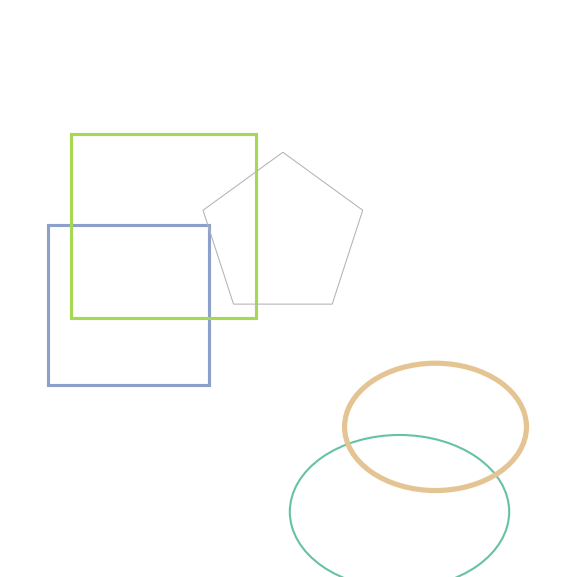[{"shape": "oval", "thickness": 1, "radius": 0.95, "center": [0.692, 0.113]}, {"shape": "square", "thickness": 1.5, "radius": 0.7, "center": [0.223, 0.471]}, {"shape": "square", "thickness": 1.5, "radius": 0.8, "center": [0.283, 0.608]}, {"shape": "oval", "thickness": 2.5, "radius": 0.79, "center": [0.754, 0.26]}, {"shape": "pentagon", "thickness": 0.5, "radius": 0.73, "center": [0.49, 0.59]}]